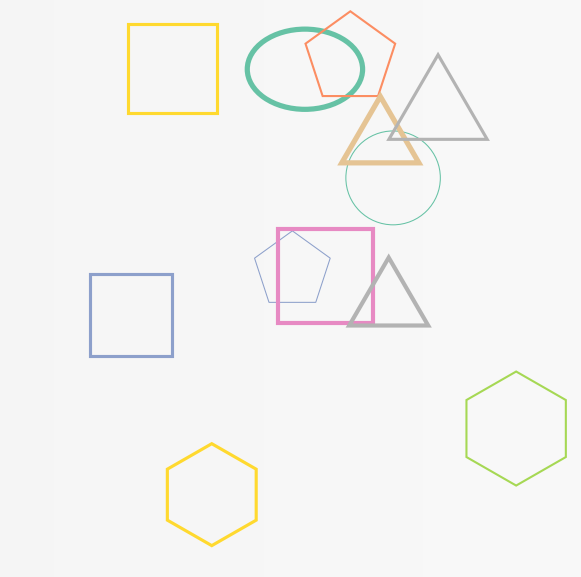[{"shape": "circle", "thickness": 0.5, "radius": 0.41, "center": [0.676, 0.691]}, {"shape": "oval", "thickness": 2.5, "radius": 0.5, "center": [0.525, 0.879]}, {"shape": "pentagon", "thickness": 1, "radius": 0.41, "center": [0.603, 0.898]}, {"shape": "square", "thickness": 1.5, "radius": 0.36, "center": [0.225, 0.454]}, {"shape": "pentagon", "thickness": 0.5, "radius": 0.34, "center": [0.503, 0.531]}, {"shape": "square", "thickness": 2, "radius": 0.41, "center": [0.56, 0.521]}, {"shape": "hexagon", "thickness": 1, "radius": 0.49, "center": [0.888, 0.257]}, {"shape": "square", "thickness": 1.5, "radius": 0.38, "center": [0.297, 0.88]}, {"shape": "hexagon", "thickness": 1.5, "radius": 0.44, "center": [0.364, 0.143]}, {"shape": "triangle", "thickness": 2.5, "radius": 0.38, "center": [0.654, 0.755]}, {"shape": "triangle", "thickness": 2, "radius": 0.39, "center": [0.669, 0.475]}, {"shape": "triangle", "thickness": 1.5, "radius": 0.49, "center": [0.754, 0.807]}]